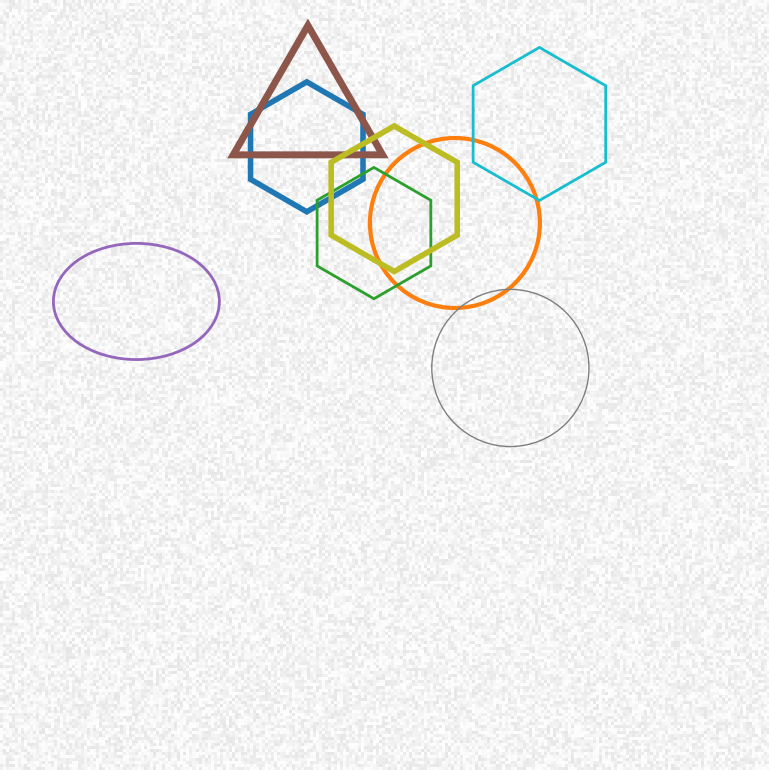[{"shape": "hexagon", "thickness": 2, "radius": 0.42, "center": [0.398, 0.809]}, {"shape": "circle", "thickness": 1.5, "radius": 0.55, "center": [0.591, 0.71]}, {"shape": "hexagon", "thickness": 1, "radius": 0.43, "center": [0.486, 0.697]}, {"shape": "oval", "thickness": 1, "radius": 0.54, "center": [0.177, 0.608]}, {"shape": "triangle", "thickness": 2.5, "radius": 0.56, "center": [0.4, 0.855]}, {"shape": "circle", "thickness": 0.5, "radius": 0.51, "center": [0.663, 0.522]}, {"shape": "hexagon", "thickness": 2, "radius": 0.47, "center": [0.512, 0.742]}, {"shape": "hexagon", "thickness": 1, "radius": 0.5, "center": [0.701, 0.839]}]